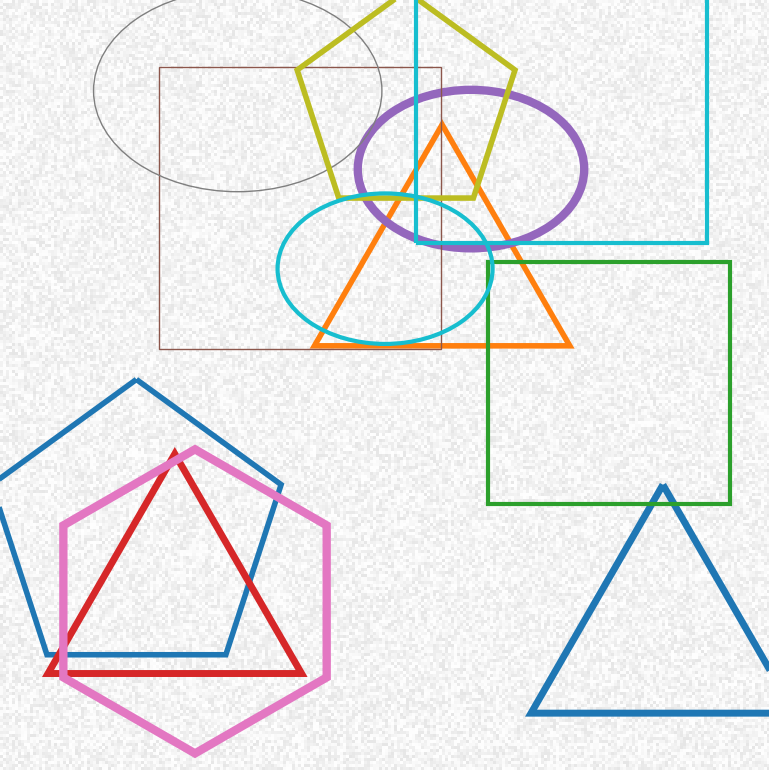[{"shape": "triangle", "thickness": 2.5, "radius": 0.99, "center": [0.861, 0.173]}, {"shape": "pentagon", "thickness": 2, "radius": 0.99, "center": [0.177, 0.31]}, {"shape": "triangle", "thickness": 2, "radius": 0.96, "center": [0.574, 0.647]}, {"shape": "square", "thickness": 1.5, "radius": 0.79, "center": [0.791, 0.503]}, {"shape": "triangle", "thickness": 2.5, "radius": 0.95, "center": [0.227, 0.22]}, {"shape": "oval", "thickness": 3, "radius": 0.74, "center": [0.612, 0.78]}, {"shape": "square", "thickness": 0.5, "radius": 0.91, "center": [0.39, 0.73]}, {"shape": "hexagon", "thickness": 3, "radius": 0.99, "center": [0.253, 0.219]}, {"shape": "oval", "thickness": 0.5, "radius": 0.94, "center": [0.309, 0.882]}, {"shape": "pentagon", "thickness": 2, "radius": 0.74, "center": [0.527, 0.863]}, {"shape": "oval", "thickness": 1.5, "radius": 0.7, "center": [0.5, 0.651]}, {"shape": "square", "thickness": 1.5, "radius": 0.95, "center": [0.729, 0.873]}]